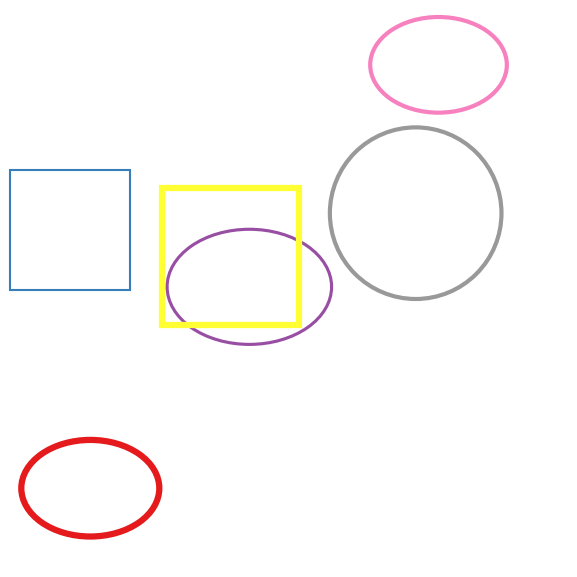[{"shape": "oval", "thickness": 3, "radius": 0.6, "center": [0.156, 0.154]}, {"shape": "square", "thickness": 1, "radius": 0.52, "center": [0.121, 0.601]}, {"shape": "oval", "thickness": 1.5, "radius": 0.71, "center": [0.432, 0.502]}, {"shape": "square", "thickness": 3, "radius": 0.59, "center": [0.4, 0.554]}, {"shape": "oval", "thickness": 2, "radius": 0.59, "center": [0.759, 0.887]}, {"shape": "circle", "thickness": 2, "radius": 0.74, "center": [0.72, 0.63]}]